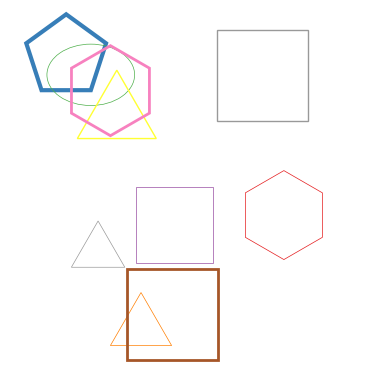[{"shape": "hexagon", "thickness": 0.5, "radius": 0.58, "center": [0.737, 0.441]}, {"shape": "pentagon", "thickness": 3, "radius": 0.54, "center": [0.172, 0.854]}, {"shape": "oval", "thickness": 0.5, "radius": 0.57, "center": [0.236, 0.806]}, {"shape": "square", "thickness": 0.5, "radius": 0.5, "center": [0.453, 0.416]}, {"shape": "triangle", "thickness": 0.5, "radius": 0.46, "center": [0.366, 0.148]}, {"shape": "triangle", "thickness": 1, "radius": 0.59, "center": [0.303, 0.699]}, {"shape": "square", "thickness": 2, "radius": 0.59, "center": [0.448, 0.182]}, {"shape": "hexagon", "thickness": 2, "radius": 0.58, "center": [0.287, 0.764]}, {"shape": "square", "thickness": 1, "radius": 0.59, "center": [0.682, 0.805]}, {"shape": "triangle", "thickness": 0.5, "radius": 0.4, "center": [0.255, 0.346]}]